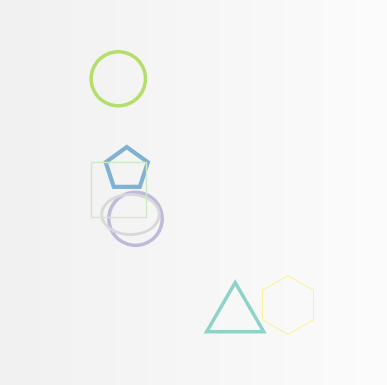[{"shape": "triangle", "thickness": 2.5, "radius": 0.43, "center": [0.607, 0.181]}, {"shape": "circle", "thickness": 2.5, "radius": 0.34, "center": [0.35, 0.432]}, {"shape": "pentagon", "thickness": 3, "radius": 0.29, "center": [0.327, 0.561]}, {"shape": "circle", "thickness": 2.5, "radius": 0.35, "center": [0.305, 0.795]}, {"shape": "oval", "thickness": 2, "radius": 0.37, "center": [0.337, 0.443]}, {"shape": "square", "thickness": 1, "radius": 0.36, "center": [0.305, 0.507]}, {"shape": "hexagon", "thickness": 0.5, "radius": 0.38, "center": [0.743, 0.207]}]